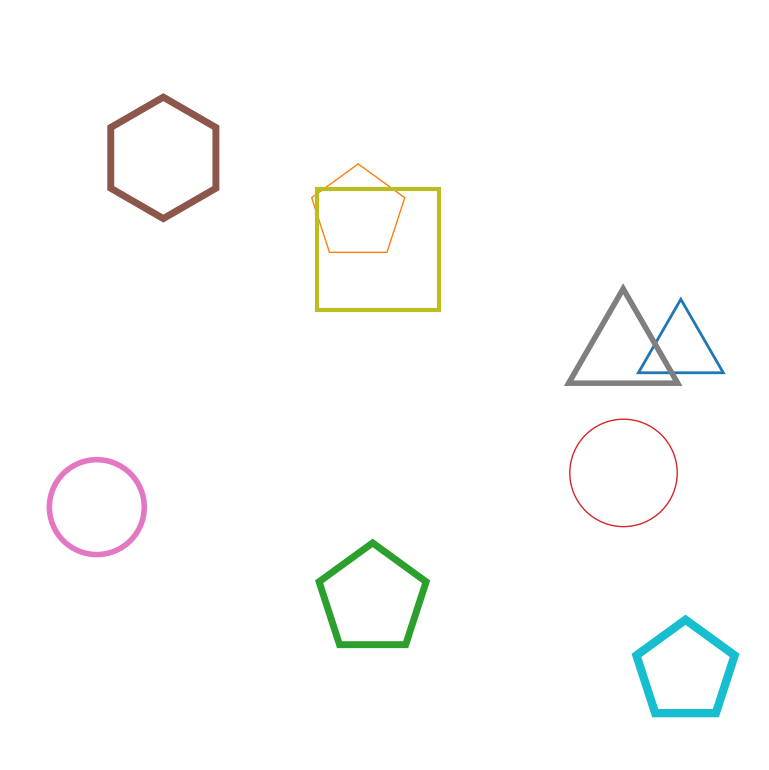[{"shape": "triangle", "thickness": 1, "radius": 0.32, "center": [0.884, 0.548]}, {"shape": "pentagon", "thickness": 0.5, "radius": 0.32, "center": [0.465, 0.724]}, {"shape": "pentagon", "thickness": 2.5, "radius": 0.37, "center": [0.484, 0.222]}, {"shape": "circle", "thickness": 0.5, "radius": 0.35, "center": [0.81, 0.386]}, {"shape": "hexagon", "thickness": 2.5, "radius": 0.39, "center": [0.212, 0.795]}, {"shape": "circle", "thickness": 2, "radius": 0.31, "center": [0.126, 0.341]}, {"shape": "triangle", "thickness": 2, "radius": 0.41, "center": [0.809, 0.543]}, {"shape": "square", "thickness": 1.5, "radius": 0.39, "center": [0.491, 0.676]}, {"shape": "pentagon", "thickness": 3, "radius": 0.34, "center": [0.89, 0.128]}]